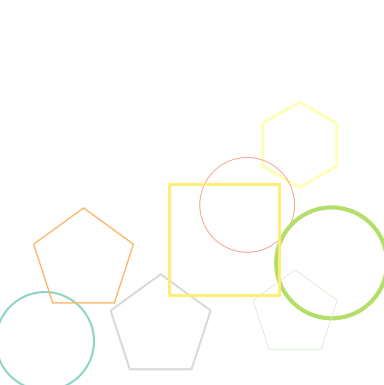[{"shape": "circle", "thickness": 1.5, "radius": 0.64, "center": [0.117, 0.114]}, {"shape": "hexagon", "thickness": 2, "radius": 0.55, "center": [0.778, 0.624]}, {"shape": "circle", "thickness": 0.5, "radius": 0.62, "center": [0.642, 0.468]}, {"shape": "pentagon", "thickness": 1, "radius": 0.68, "center": [0.217, 0.324]}, {"shape": "circle", "thickness": 3, "radius": 0.72, "center": [0.861, 0.317]}, {"shape": "pentagon", "thickness": 1.5, "radius": 0.68, "center": [0.417, 0.151]}, {"shape": "pentagon", "thickness": 0.5, "radius": 0.57, "center": [0.767, 0.184]}, {"shape": "square", "thickness": 2, "radius": 0.72, "center": [0.582, 0.378]}]